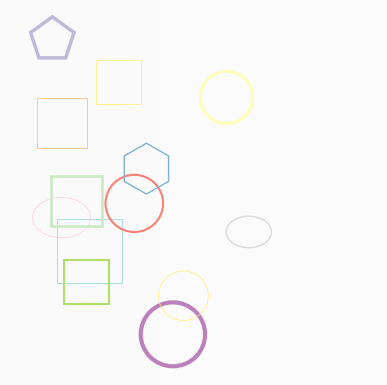[{"shape": "square", "thickness": 0.5, "radius": 0.42, "center": [0.232, 0.347]}, {"shape": "circle", "thickness": 2, "radius": 0.34, "center": [0.585, 0.747]}, {"shape": "pentagon", "thickness": 2.5, "radius": 0.29, "center": [0.135, 0.897]}, {"shape": "circle", "thickness": 1.5, "radius": 0.37, "center": [0.347, 0.472]}, {"shape": "hexagon", "thickness": 1, "radius": 0.33, "center": [0.378, 0.562]}, {"shape": "square", "thickness": 0.5, "radius": 0.32, "center": [0.16, 0.681]}, {"shape": "square", "thickness": 1.5, "radius": 0.29, "center": [0.223, 0.267]}, {"shape": "oval", "thickness": 0.5, "radius": 0.38, "center": [0.159, 0.435]}, {"shape": "oval", "thickness": 1, "radius": 0.29, "center": [0.642, 0.398]}, {"shape": "circle", "thickness": 3, "radius": 0.42, "center": [0.446, 0.132]}, {"shape": "square", "thickness": 2, "radius": 0.32, "center": [0.198, 0.479]}, {"shape": "circle", "thickness": 0.5, "radius": 0.32, "center": [0.473, 0.232]}, {"shape": "square", "thickness": 0.5, "radius": 0.29, "center": [0.306, 0.787]}]